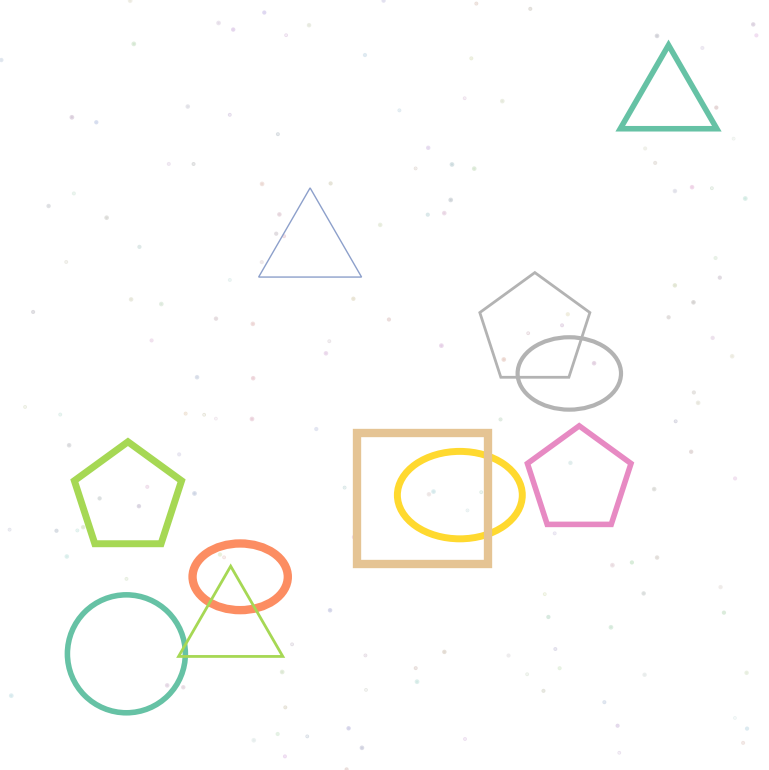[{"shape": "circle", "thickness": 2, "radius": 0.38, "center": [0.164, 0.151]}, {"shape": "triangle", "thickness": 2, "radius": 0.36, "center": [0.868, 0.869]}, {"shape": "oval", "thickness": 3, "radius": 0.31, "center": [0.312, 0.251]}, {"shape": "triangle", "thickness": 0.5, "radius": 0.39, "center": [0.403, 0.679]}, {"shape": "pentagon", "thickness": 2, "radius": 0.35, "center": [0.752, 0.376]}, {"shape": "pentagon", "thickness": 2.5, "radius": 0.37, "center": [0.166, 0.353]}, {"shape": "triangle", "thickness": 1, "radius": 0.39, "center": [0.3, 0.187]}, {"shape": "oval", "thickness": 2.5, "radius": 0.41, "center": [0.597, 0.357]}, {"shape": "square", "thickness": 3, "radius": 0.43, "center": [0.549, 0.353]}, {"shape": "pentagon", "thickness": 1, "radius": 0.38, "center": [0.695, 0.571]}, {"shape": "oval", "thickness": 1.5, "radius": 0.34, "center": [0.739, 0.515]}]